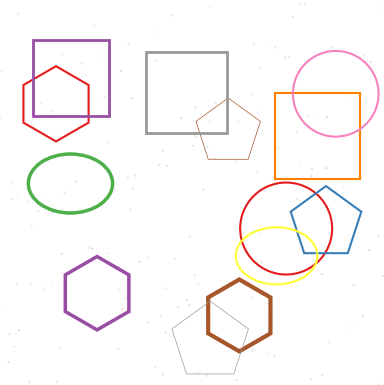[{"shape": "circle", "thickness": 1.5, "radius": 0.6, "center": [0.743, 0.406]}, {"shape": "hexagon", "thickness": 1.5, "radius": 0.49, "center": [0.145, 0.73]}, {"shape": "pentagon", "thickness": 1.5, "radius": 0.48, "center": [0.847, 0.42]}, {"shape": "oval", "thickness": 2.5, "radius": 0.55, "center": [0.183, 0.523]}, {"shape": "hexagon", "thickness": 2.5, "radius": 0.48, "center": [0.252, 0.238]}, {"shape": "square", "thickness": 2, "radius": 0.49, "center": [0.183, 0.797]}, {"shape": "square", "thickness": 1.5, "radius": 0.55, "center": [0.824, 0.646]}, {"shape": "oval", "thickness": 1.5, "radius": 0.53, "center": [0.718, 0.336]}, {"shape": "hexagon", "thickness": 3, "radius": 0.47, "center": [0.622, 0.181]}, {"shape": "pentagon", "thickness": 0.5, "radius": 0.44, "center": [0.593, 0.658]}, {"shape": "circle", "thickness": 1.5, "radius": 0.56, "center": [0.872, 0.756]}, {"shape": "square", "thickness": 2, "radius": 0.53, "center": [0.485, 0.76]}, {"shape": "pentagon", "thickness": 0.5, "radius": 0.52, "center": [0.546, 0.113]}]